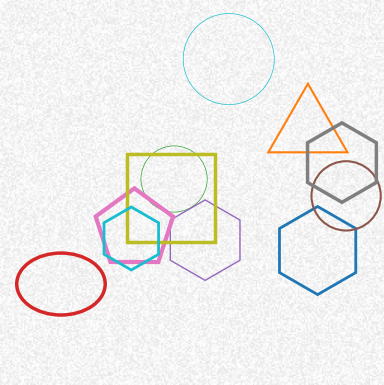[{"shape": "hexagon", "thickness": 2, "radius": 0.57, "center": [0.825, 0.349]}, {"shape": "triangle", "thickness": 1.5, "radius": 0.59, "center": [0.8, 0.664]}, {"shape": "circle", "thickness": 0.5, "radius": 0.43, "center": [0.452, 0.535]}, {"shape": "oval", "thickness": 2.5, "radius": 0.57, "center": [0.158, 0.262]}, {"shape": "hexagon", "thickness": 1, "radius": 0.52, "center": [0.533, 0.376]}, {"shape": "circle", "thickness": 1.5, "radius": 0.45, "center": [0.899, 0.491]}, {"shape": "pentagon", "thickness": 3, "radius": 0.53, "center": [0.349, 0.405]}, {"shape": "hexagon", "thickness": 2.5, "radius": 0.52, "center": [0.888, 0.578]}, {"shape": "square", "thickness": 2.5, "radius": 0.57, "center": [0.443, 0.486]}, {"shape": "hexagon", "thickness": 2, "radius": 0.41, "center": [0.341, 0.381]}, {"shape": "circle", "thickness": 0.5, "radius": 0.59, "center": [0.594, 0.847]}]